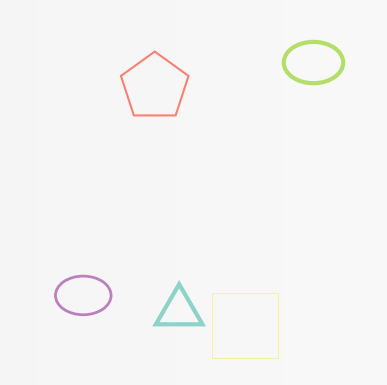[{"shape": "triangle", "thickness": 3, "radius": 0.35, "center": [0.462, 0.192]}, {"shape": "pentagon", "thickness": 1.5, "radius": 0.46, "center": [0.399, 0.774]}, {"shape": "oval", "thickness": 3, "radius": 0.38, "center": [0.809, 0.838]}, {"shape": "oval", "thickness": 2, "radius": 0.36, "center": [0.215, 0.233]}, {"shape": "square", "thickness": 0.5, "radius": 0.43, "center": [0.633, 0.154]}]